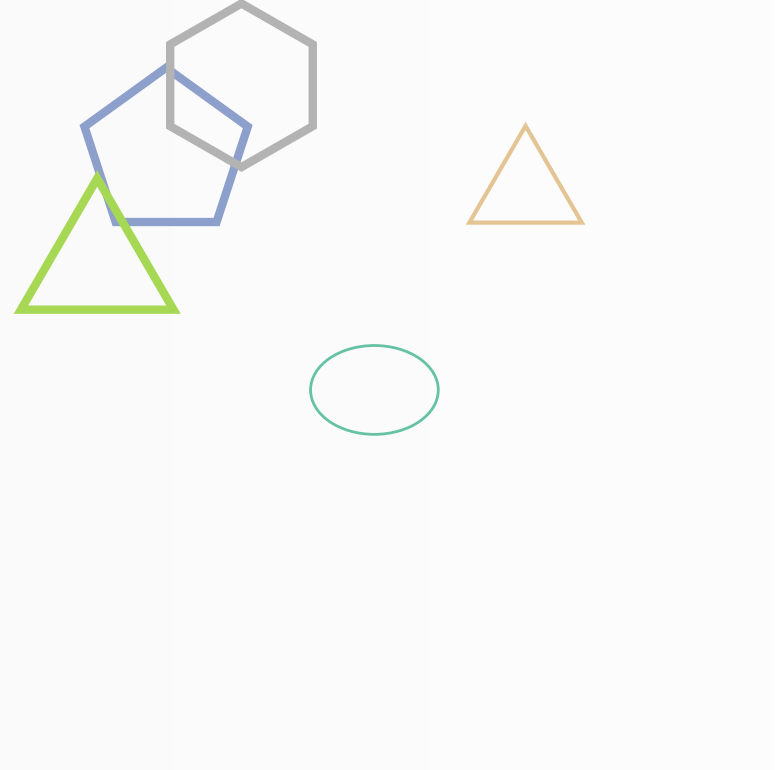[{"shape": "oval", "thickness": 1, "radius": 0.41, "center": [0.483, 0.494]}, {"shape": "pentagon", "thickness": 3, "radius": 0.55, "center": [0.214, 0.801]}, {"shape": "triangle", "thickness": 3, "radius": 0.57, "center": [0.125, 0.655]}, {"shape": "triangle", "thickness": 1.5, "radius": 0.42, "center": [0.678, 0.753]}, {"shape": "hexagon", "thickness": 3, "radius": 0.53, "center": [0.312, 0.889]}]